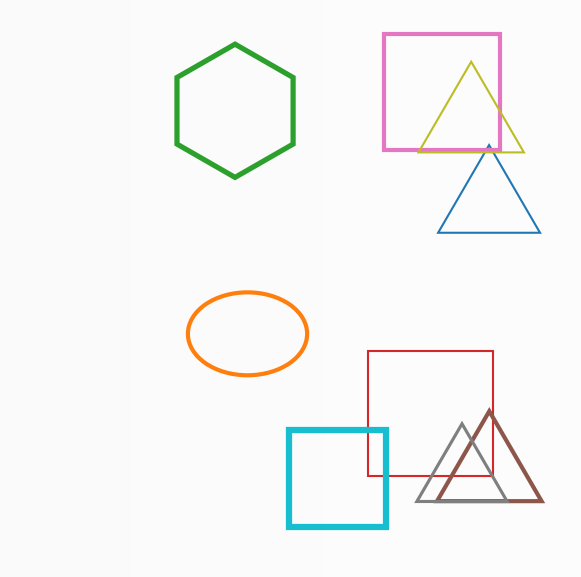[{"shape": "triangle", "thickness": 1, "radius": 0.51, "center": [0.841, 0.647]}, {"shape": "oval", "thickness": 2, "radius": 0.51, "center": [0.426, 0.421]}, {"shape": "hexagon", "thickness": 2.5, "radius": 0.58, "center": [0.404, 0.807]}, {"shape": "square", "thickness": 1, "radius": 0.54, "center": [0.741, 0.283]}, {"shape": "triangle", "thickness": 2, "radius": 0.52, "center": [0.842, 0.183]}, {"shape": "square", "thickness": 2, "radius": 0.5, "center": [0.761, 0.84]}, {"shape": "triangle", "thickness": 1.5, "radius": 0.45, "center": [0.795, 0.176]}, {"shape": "triangle", "thickness": 1, "radius": 0.52, "center": [0.811, 0.788]}, {"shape": "square", "thickness": 3, "radius": 0.42, "center": [0.58, 0.17]}]